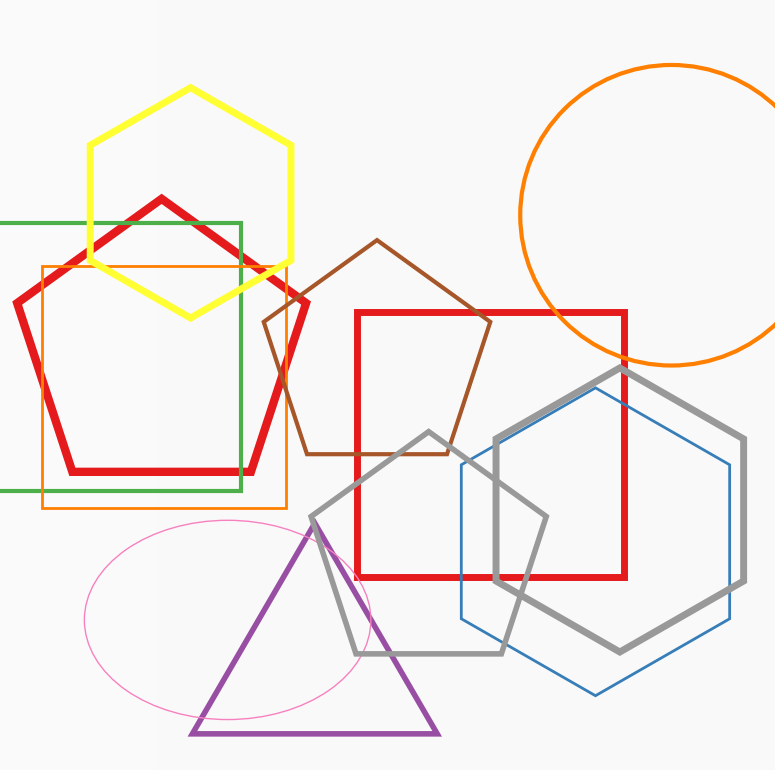[{"shape": "pentagon", "thickness": 3, "radius": 0.98, "center": [0.209, 0.546]}, {"shape": "square", "thickness": 2.5, "radius": 0.86, "center": [0.633, 0.423]}, {"shape": "hexagon", "thickness": 1, "radius": 1.0, "center": [0.768, 0.296]}, {"shape": "square", "thickness": 1.5, "radius": 0.87, "center": [0.138, 0.537]}, {"shape": "triangle", "thickness": 2, "radius": 0.91, "center": [0.406, 0.138]}, {"shape": "circle", "thickness": 1.5, "radius": 0.98, "center": [0.866, 0.72]}, {"shape": "square", "thickness": 1, "radius": 0.79, "center": [0.212, 0.497]}, {"shape": "hexagon", "thickness": 2.5, "radius": 0.75, "center": [0.246, 0.737]}, {"shape": "pentagon", "thickness": 1.5, "radius": 0.77, "center": [0.486, 0.534]}, {"shape": "oval", "thickness": 0.5, "radius": 0.92, "center": [0.294, 0.195]}, {"shape": "pentagon", "thickness": 2, "radius": 0.8, "center": [0.553, 0.28]}, {"shape": "hexagon", "thickness": 2.5, "radius": 0.92, "center": [0.8, 0.338]}]